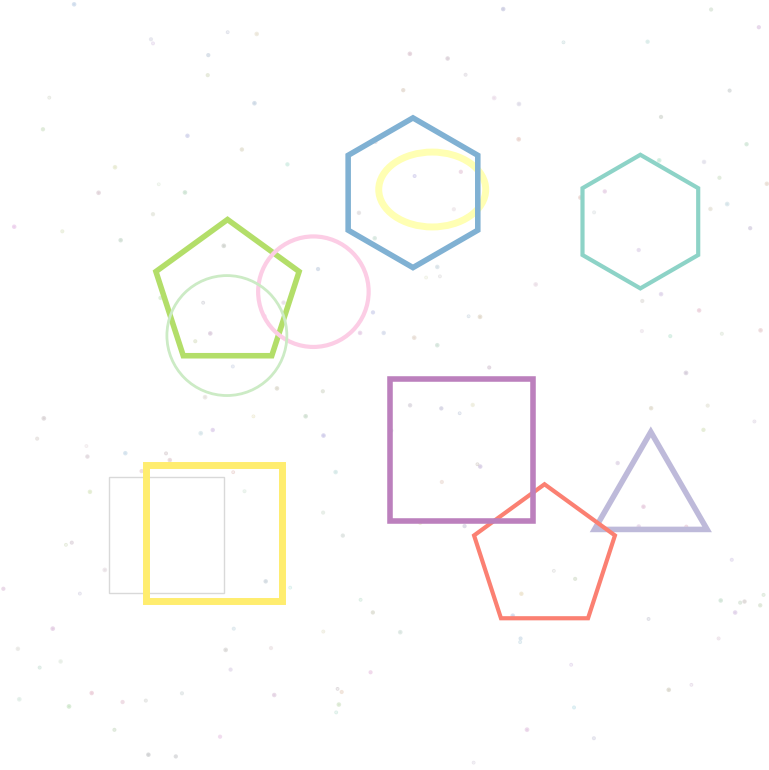[{"shape": "hexagon", "thickness": 1.5, "radius": 0.43, "center": [0.832, 0.712]}, {"shape": "oval", "thickness": 2.5, "radius": 0.35, "center": [0.561, 0.754]}, {"shape": "triangle", "thickness": 2, "radius": 0.42, "center": [0.845, 0.355]}, {"shape": "pentagon", "thickness": 1.5, "radius": 0.48, "center": [0.707, 0.275]}, {"shape": "hexagon", "thickness": 2, "radius": 0.49, "center": [0.536, 0.75]}, {"shape": "pentagon", "thickness": 2, "radius": 0.49, "center": [0.295, 0.617]}, {"shape": "circle", "thickness": 1.5, "radius": 0.36, "center": [0.407, 0.621]}, {"shape": "square", "thickness": 0.5, "radius": 0.38, "center": [0.216, 0.305]}, {"shape": "square", "thickness": 2, "radius": 0.46, "center": [0.599, 0.416]}, {"shape": "circle", "thickness": 1, "radius": 0.39, "center": [0.295, 0.564]}, {"shape": "square", "thickness": 2.5, "radius": 0.44, "center": [0.278, 0.308]}]